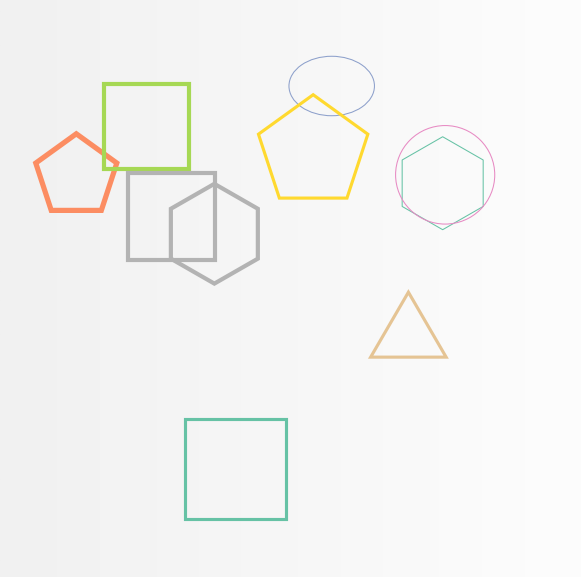[{"shape": "hexagon", "thickness": 0.5, "radius": 0.4, "center": [0.762, 0.682]}, {"shape": "square", "thickness": 1.5, "radius": 0.43, "center": [0.405, 0.187]}, {"shape": "pentagon", "thickness": 2.5, "radius": 0.37, "center": [0.131, 0.694]}, {"shape": "oval", "thickness": 0.5, "radius": 0.37, "center": [0.571, 0.85]}, {"shape": "circle", "thickness": 0.5, "radius": 0.43, "center": [0.766, 0.696]}, {"shape": "square", "thickness": 2, "radius": 0.37, "center": [0.252, 0.781]}, {"shape": "pentagon", "thickness": 1.5, "radius": 0.49, "center": [0.539, 0.736]}, {"shape": "triangle", "thickness": 1.5, "radius": 0.37, "center": [0.703, 0.418]}, {"shape": "hexagon", "thickness": 2, "radius": 0.43, "center": [0.369, 0.594]}, {"shape": "square", "thickness": 2, "radius": 0.38, "center": [0.295, 0.624]}]